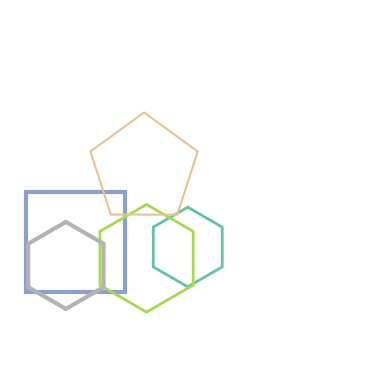[{"shape": "hexagon", "thickness": 2, "radius": 0.52, "center": [0.488, 0.358]}, {"shape": "square", "thickness": 3, "radius": 0.64, "center": [0.195, 0.371]}, {"shape": "hexagon", "thickness": 2, "radius": 0.7, "center": [0.381, 0.329]}, {"shape": "pentagon", "thickness": 1.5, "radius": 0.73, "center": [0.374, 0.561]}, {"shape": "hexagon", "thickness": 3, "radius": 0.56, "center": [0.171, 0.311]}]